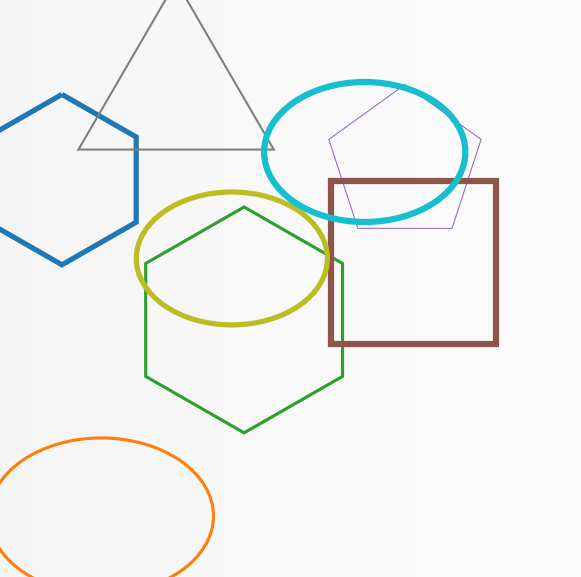[{"shape": "hexagon", "thickness": 2.5, "radius": 0.74, "center": [0.107, 0.688]}, {"shape": "oval", "thickness": 1.5, "radius": 0.97, "center": [0.174, 0.106]}, {"shape": "hexagon", "thickness": 1.5, "radius": 0.98, "center": [0.42, 0.445]}, {"shape": "pentagon", "thickness": 0.5, "radius": 0.69, "center": [0.697, 0.715]}, {"shape": "square", "thickness": 3, "radius": 0.71, "center": [0.711, 0.544]}, {"shape": "triangle", "thickness": 1, "radius": 0.97, "center": [0.303, 0.837]}, {"shape": "oval", "thickness": 2.5, "radius": 0.82, "center": [0.399, 0.552]}, {"shape": "oval", "thickness": 3, "radius": 0.87, "center": [0.627, 0.736]}]